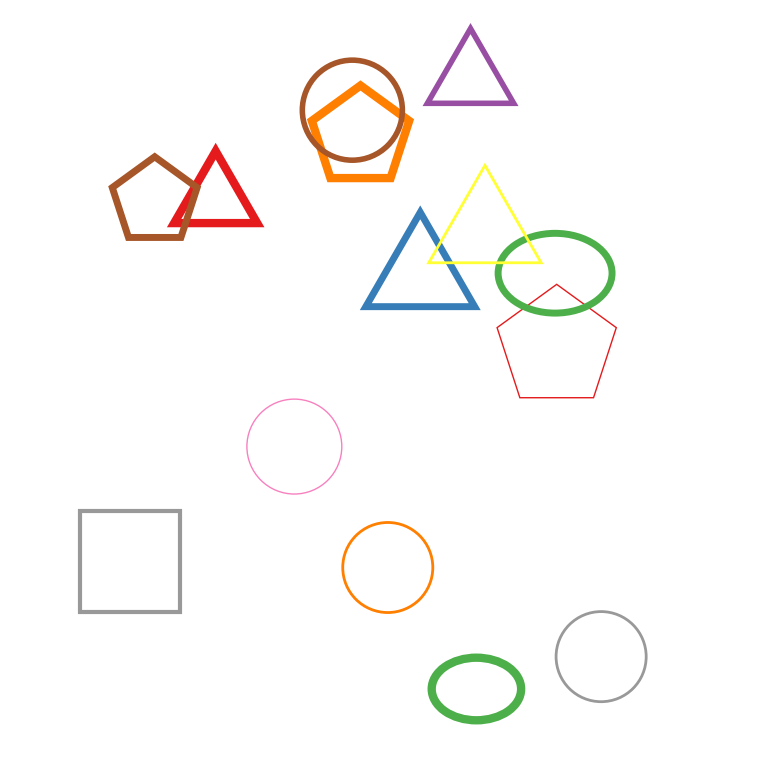[{"shape": "pentagon", "thickness": 0.5, "radius": 0.41, "center": [0.723, 0.549]}, {"shape": "triangle", "thickness": 3, "radius": 0.31, "center": [0.28, 0.741]}, {"shape": "triangle", "thickness": 2.5, "radius": 0.41, "center": [0.546, 0.643]}, {"shape": "oval", "thickness": 3, "radius": 0.29, "center": [0.619, 0.105]}, {"shape": "oval", "thickness": 2.5, "radius": 0.37, "center": [0.721, 0.645]}, {"shape": "triangle", "thickness": 2, "radius": 0.32, "center": [0.611, 0.898]}, {"shape": "circle", "thickness": 1, "radius": 0.29, "center": [0.504, 0.263]}, {"shape": "pentagon", "thickness": 3, "radius": 0.33, "center": [0.468, 0.823]}, {"shape": "triangle", "thickness": 1, "radius": 0.42, "center": [0.63, 0.701]}, {"shape": "pentagon", "thickness": 2.5, "radius": 0.29, "center": [0.201, 0.738]}, {"shape": "circle", "thickness": 2, "radius": 0.32, "center": [0.458, 0.857]}, {"shape": "circle", "thickness": 0.5, "radius": 0.31, "center": [0.382, 0.42]}, {"shape": "circle", "thickness": 1, "radius": 0.29, "center": [0.781, 0.147]}, {"shape": "square", "thickness": 1.5, "radius": 0.33, "center": [0.169, 0.27]}]